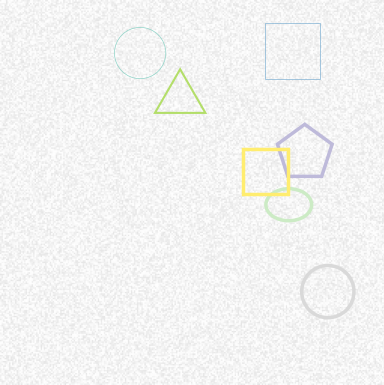[{"shape": "circle", "thickness": 0.5, "radius": 0.33, "center": [0.364, 0.862]}, {"shape": "pentagon", "thickness": 2.5, "radius": 0.37, "center": [0.792, 0.602]}, {"shape": "square", "thickness": 0.5, "radius": 0.36, "center": [0.76, 0.868]}, {"shape": "triangle", "thickness": 1.5, "radius": 0.38, "center": [0.468, 0.745]}, {"shape": "circle", "thickness": 2.5, "radius": 0.34, "center": [0.852, 0.243]}, {"shape": "oval", "thickness": 2.5, "radius": 0.3, "center": [0.75, 0.468]}, {"shape": "square", "thickness": 2.5, "radius": 0.29, "center": [0.689, 0.555]}]